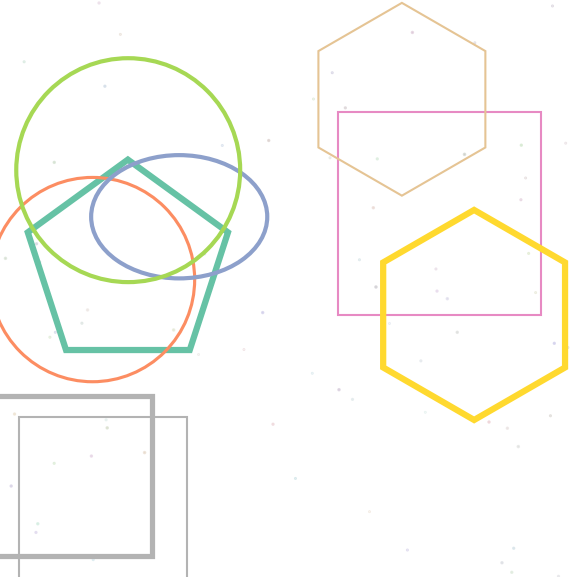[{"shape": "pentagon", "thickness": 3, "radius": 0.91, "center": [0.221, 0.54]}, {"shape": "circle", "thickness": 1.5, "radius": 0.88, "center": [0.16, 0.515]}, {"shape": "oval", "thickness": 2, "radius": 0.76, "center": [0.31, 0.624]}, {"shape": "square", "thickness": 1, "radius": 0.88, "center": [0.761, 0.63]}, {"shape": "circle", "thickness": 2, "radius": 0.97, "center": [0.222, 0.704]}, {"shape": "hexagon", "thickness": 3, "radius": 0.91, "center": [0.821, 0.454]}, {"shape": "hexagon", "thickness": 1, "radius": 0.83, "center": [0.696, 0.827]}, {"shape": "square", "thickness": 1, "radius": 0.73, "center": [0.178, 0.131]}, {"shape": "square", "thickness": 2.5, "radius": 0.69, "center": [0.126, 0.175]}]